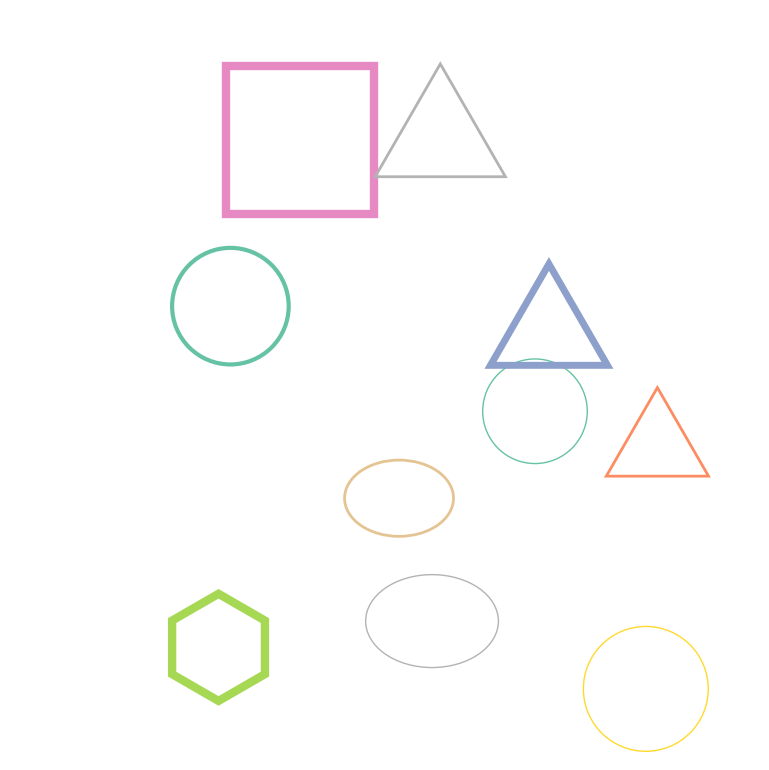[{"shape": "circle", "thickness": 0.5, "radius": 0.34, "center": [0.695, 0.466]}, {"shape": "circle", "thickness": 1.5, "radius": 0.38, "center": [0.299, 0.602]}, {"shape": "triangle", "thickness": 1, "radius": 0.38, "center": [0.854, 0.42]}, {"shape": "triangle", "thickness": 2.5, "radius": 0.44, "center": [0.713, 0.569]}, {"shape": "square", "thickness": 3, "radius": 0.48, "center": [0.39, 0.819]}, {"shape": "hexagon", "thickness": 3, "radius": 0.35, "center": [0.284, 0.159]}, {"shape": "circle", "thickness": 0.5, "radius": 0.41, "center": [0.839, 0.105]}, {"shape": "oval", "thickness": 1, "radius": 0.35, "center": [0.518, 0.353]}, {"shape": "oval", "thickness": 0.5, "radius": 0.43, "center": [0.561, 0.193]}, {"shape": "triangle", "thickness": 1, "radius": 0.49, "center": [0.572, 0.819]}]